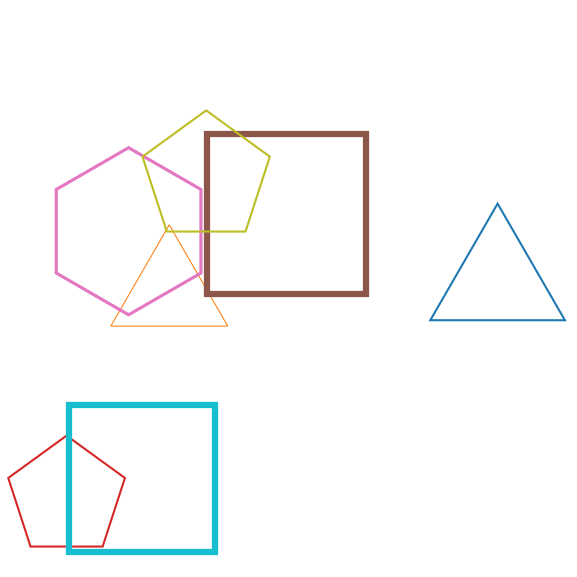[{"shape": "triangle", "thickness": 1, "radius": 0.67, "center": [0.862, 0.512]}, {"shape": "triangle", "thickness": 0.5, "radius": 0.58, "center": [0.293, 0.493]}, {"shape": "pentagon", "thickness": 1, "radius": 0.53, "center": [0.115, 0.139]}, {"shape": "square", "thickness": 3, "radius": 0.69, "center": [0.496, 0.628]}, {"shape": "hexagon", "thickness": 1.5, "radius": 0.72, "center": [0.223, 0.599]}, {"shape": "pentagon", "thickness": 1, "radius": 0.58, "center": [0.357, 0.692]}, {"shape": "square", "thickness": 3, "radius": 0.63, "center": [0.246, 0.171]}]